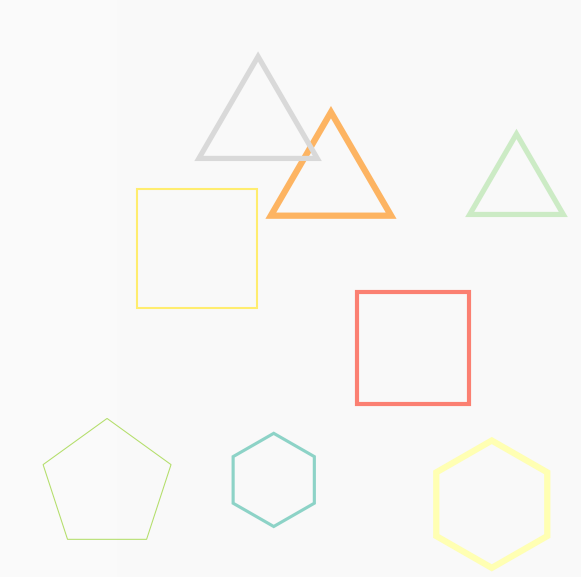[{"shape": "hexagon", "thickness": 1.5, "radius": 0.4, "center": [0.471, 0.168]}, {"shape": "hexagon", "thickness": 3, "radius": 0.55, "center": [0.846, 0.126]}, {"shape": "square", "thickness": 2, "radius": 0.48, "center": [0.711, 0.397]}, {"shape": "triangle", "thickness": 3, "radius": 0.6, "center": [0.569, 0.685]}, {"shape": "pentagon", "thickness": 0.5, "radius": 0.58, "center": [0.184, 0.159]}, {"shape": "triangle", "thickness": 2.5, "radius": 0.59, "center": [0.444, 0.784]}, {"shape": "triangle", "thickness": 2.5, "radius": 0.46, "center": [0.889, 0.674]}, {"shape": "square", "thickness": 1, "radius": 0.52, "center": [0.339, 0.568]}]